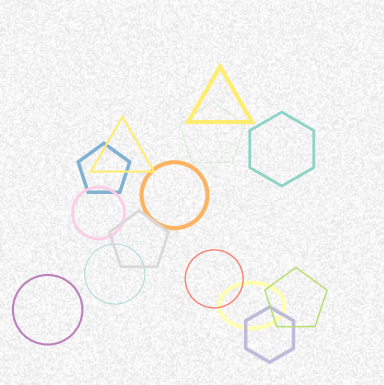[{"shape": "circle", "thickness": 0.5, "radius": 0.39, "center": [0.298, 0.288]}, {"shape": "hexagon", "thickness": 2, "radius": 0.48, "center": [0.732, 0.613]}, {"shape": "oval", "thickness": 3, "radius": 0.42, "center": [0.654, 0.207]}, {"shape": "hexagon", "thickness": 2.5, "radius": 0.36, "center": [0.7, 0.131]}, {"shape": "circle", "thickness": 1, "radius": 0.38, "center": [0.556, 0.276]}, {"shape": "pentagon", "thickness": 2.5, "radius": 0.35, "center": [0.27, 0.558]}, {"shape": "circle", "thickness": 3, "radius": 0.43, "center": [0.453, 0.493]}, {"shape": "pentagon", "thickness": 1, "radius": 0.42, "center": [0.769, 0.22]}, {"shape": "circle", "thickness": 2, "radius": 0.34, "center": [0.256, 0.447]}, {"shape": "pentagon", "thickness": 2, "radius": 0.4, "center": [0.361, 0.372]}, {"shape": "circle", "thickness": 1.5, "radius": 0.45, "center": [0.124, 0.195]}, {"shape": "pentagon", "thickness": 0.5, "radius": 0.44, "center": [0.552, 0.649]}, {"shape": "triangle", "thickness": 3, "radius": 0.48, "center": [0.572, 0.731]}, {"shape": "triangle", "thickness": 1.5, "radius": 0.47, "center": [0.318, 0.602]}]